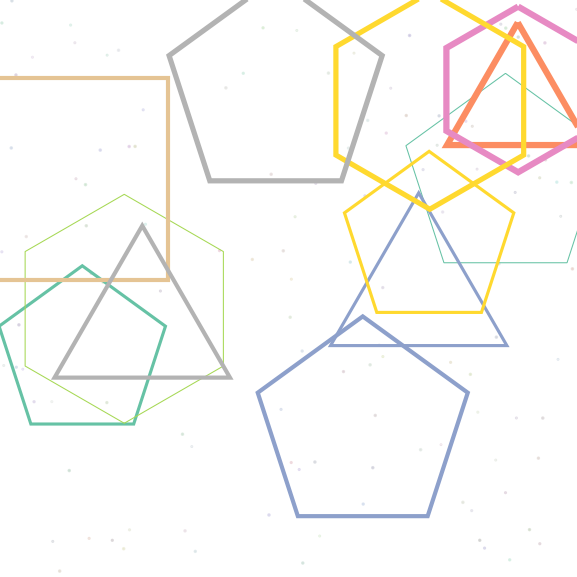[{"shape": "pentagon", "thickness": 0.5, "radius": 0.91, "center": [0.875, 0.691]}, {"shape": "pentagon", "thickness": 1.5, "radius": 0.76, "center": [0.142, 0.387]}, {"shape": "triangle", "thickness": 3, "radius": 0.71, "center": [0.897, 0.819]}, {"shape": "pentagon", "thickness": 2, "radius": 0.96, "center": [0.628, 0.26]}, {"shape": "triangle", "thickness": 1.5, "radius": 0.88, "center": [0.725, 0.489]}, {"shape": "hexagon", "thickness": 3, "radius": 0.72, "center": [0.897, 0.844]}, {"shape": "hexagon", "thickness": 0.5, "radius": 0.99, "center": [0.215, 0.464]}, {"shape": "pentagon", "thickness": 1.5, "radius": 0.77, "center": [0.743, 0.583]}, {"shape": "hexagon", "thickness": 2.5, "radius": 0.94, "center": [0.744, 0.825]}, {"shape": "square", "thickness": 2, "radius": 0.87, "center": [0.116, 0.689]}, {"shape": "triangle", "thickness": 2, "radius": 0.88, "center": [0.246, 0.433]}, {"shape": "pentagon", "thickness": 2.5, "radius": 0.97, "center": [0.477, 0.843]}]